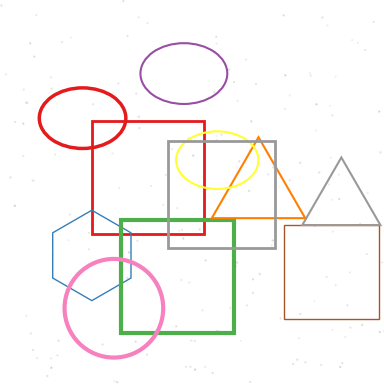[{"shape": "square", "thickness": 2, "radius": 0.73, "center": [0.385, 0.539]}, {"shape": "oval", "thickness": 2.5, "radius": 0.56, "center": [0.214, 0.693]}, {"shape": "hexagon", "thickness": 1, "radius": 0.59, "center": [0.239, 0.337]}, {"shape": "square", "thickness": 3, "radius": 0.74, "center": [0.461, 0.282]}, {"shape": "oval", "thickness": 1.5, "radius": 0.56, "center": [0.478, 0.809]}, {"shape": "triangle", "thickness": 1.5, "radius": 0.7, "center": [0.671, 0.503]}, {"shape": "oval", "thickness": 1.5, "radius": 0.53, "center": [0.564, 0.584]}, {"shape": "square", "thickness": 1, "radius": 0.62, "center": [0.861, 0.294]}, {"shape": "circle", "thickness": 3, "radius": 0.64, "center": [0.296, 0.199]}, {"shape": "triangle", "thickness": 1.5, "radius": 0.59, "center": [0.887, 0.474]}, {"shape": "square", "thickness": 2, "radius": 0.69, "center": [0.575, 0.494]}]